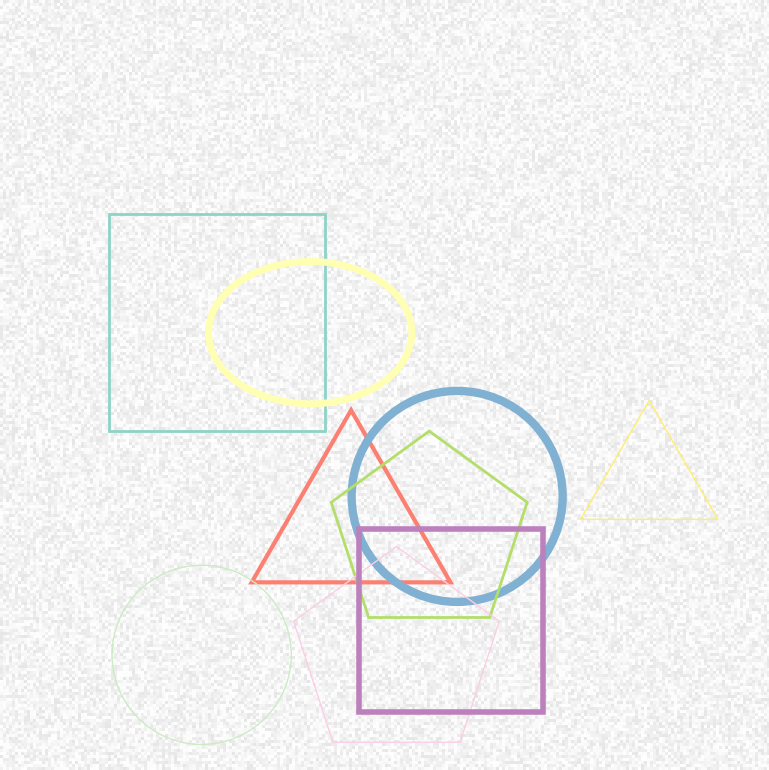[{"shape": "square", "thickness": 1, "radius": 0.7, "center": [0.282, 0.581]}, {"shape": "oval", "thickness": 2.5, "radius": 0.66, "center": [0.403, 0.568]}, {"shape": "triangle", "thickness": 1.5, "radius": 0.75, "center": [0.456, 0.318]}, {"shape": "circle", "thickness": 3, "radius": 0.69, "center": [0.594, 0.355]}, {"shape": "pentagon", "thickness": 1, "radius": 0.67, "center": [0.557, 0.306]}, {"shape": "pentagon", "thickness": 0.5, "radius": 0.7, "center": [0.515, 0.15]}, {"shape": "square", "thickness": 2, "radius": 0.6, "center": [0.586, 0.194]}, {"shape": "circle", "thickness": 0.5, "radius": 0.58, "center": [0.262, 0.15]}, {"shape": "triangle", "thickness": 0.5, "radius": 0.51, "center": [0.843, 0.377]}]